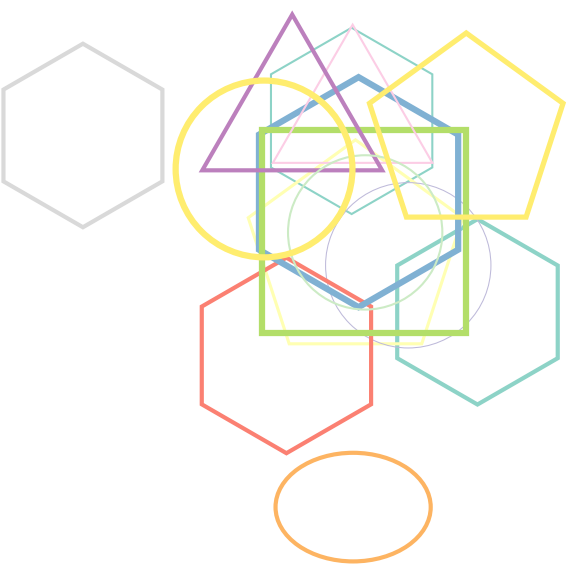[{"shape": "hexagon", "thickness": 2, "radius": 0.8, "center": [0.827, 0.459]}, {"shape": "hexagon", "thickness": 1, "radius": 0.81, "center": [0.609, 0.79]}, {"shape": "pentagon", "thickness": 1.5, "radius": 0.98, "center": [0.616, 0.562]}, {"shape": "circle", "thickness": 0.5, "radius": 0.72, "center": [0.707, 0.54]}, {"shape": "hexagon", "thickness": 2, "radius": 0.85, "center": [0.496, 0.384]}, {"shape": "hexagon", "thickness": 3, "radius": 1.0, "center": [0.621, 0.666]}, {"shape": "oval", "thickness": 2, "radius": 0.67, "center": [0.611, 0.121]}, {"shape": "square", "thickness": 3, "radius": 0.88, "center": [0.63, 0.598]}, {"shape": "triangle", "thickness": 1, "radius": 0.8, "center": [0.611, 0.797]}, {"shape": "hexagon", "thickness": 2, "radius": 0.79, "center": [0.144, 0.765]}, {"shape": "triangle", "thickness": 2, "radius": 0.9, "center": [0.506, 0.794]}, {"shape": "circle", "thickness": 1, "radius": 0.67, "center": [0.632, 0.597]}, {"shape": "pentagon", "thickness": 2.5, "radius": 0.88, "center": [0.807, 0.766]}, {"shape": "circle", "thickness": 3, "radius": 0.77, "center": [0.457, 0.707]}]